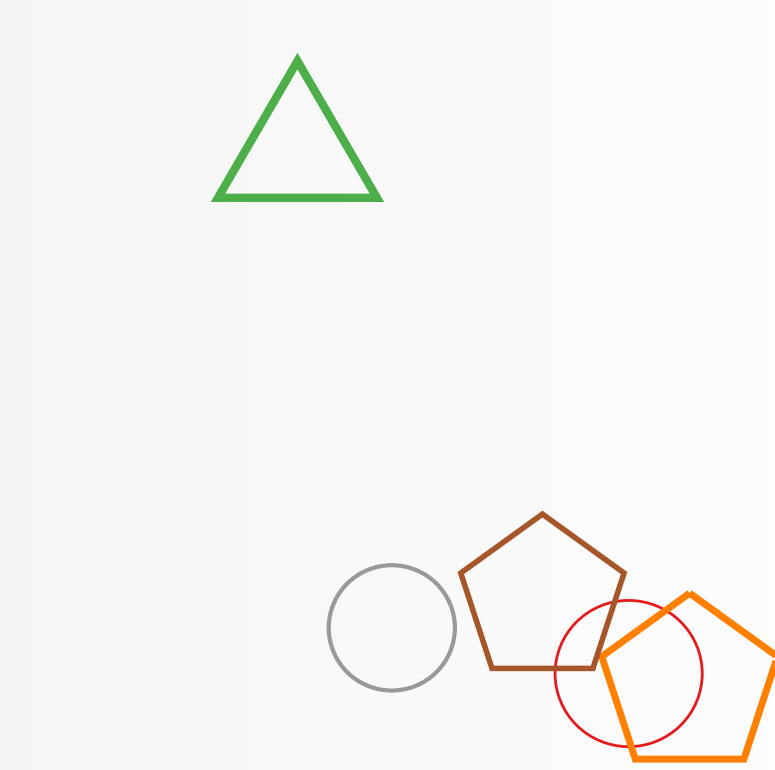[{"shape": "circle", "thickness": 1, "radius": 0.47, "center": [0.811, 0.125]}, {"shape": "triangle", "thickness": 3, "radius": 0.59, "center": [0.384, 0.802]}, {"shape": "pentagon", "thickness": 2.5, "radius": 0.6, "center": [0.89, 0.111]}, {"shape": "pentagon", "thickness": 2, "radius": 0.55, "center": [0.7, 0.222]}, {"shape": "circle", "thickness": 1.5, "radius": 0.41, "center": [0.506, 0.185]}]